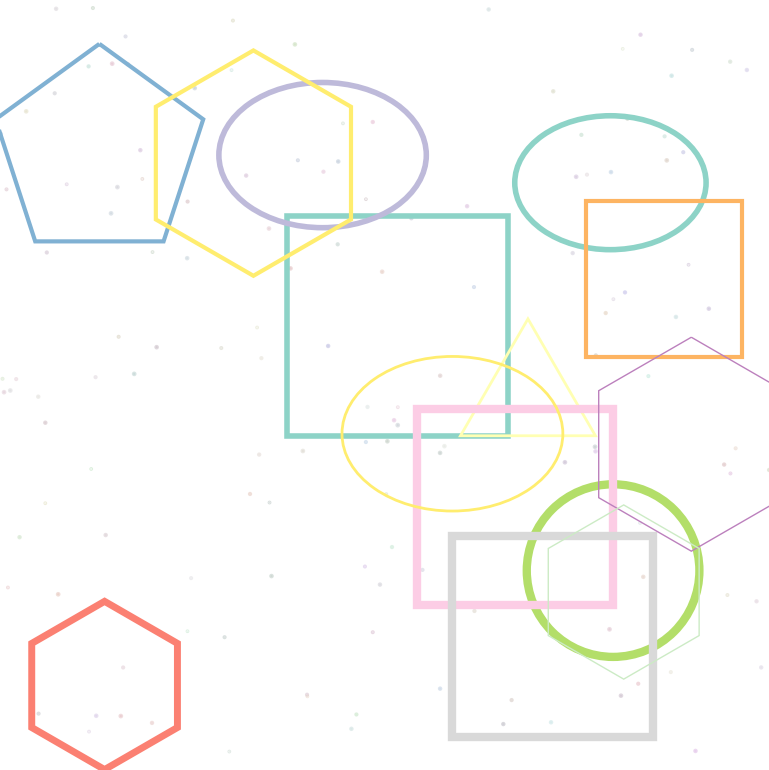[{"shape": "square", "thickness": 2, "radius": 0.72, "center": [0.516, 0.577]}, {"shape": "oval", "thickness": 2, "radius": 0.62, "center": [0.793, 0.763]}, {"shape": "triangle", "thickness": 1, "radius": 0.51, "center": [0.686, 0.485]}, {"shape": "oval", "thickness": 2, "radius": 0.67, "center": [0.419, 0.799]}, {"shape": "hexagon", "thickness": 2.5, "radius": 0.55, "center": [0.136, 0.11]}, {"shape": "pentagon", "thickness": 1.5, "radius": 0.71, "center": [0.129, 0.801]}, {"shape": "square", "thickness": 1.5, "radius": 0.5, "center": [0.862, 0.638]}, {"shape": "circle", "thickness": 3, "radius": 0.56, "center": [0.796, 0.259]}, {"shape": "square", "thickness": 3, "radius": 0.63, "center": [0.669, 0.341]}, {"shape": "square", "thickness": 3, "radius": 0.65, "center": [0.717, 0.173]}, {"shape": "hexagon", "thickness": 0.5, "radius": 0.69, "center": [0.898, 0.423]}, {"shape": "hexagon", "thickness": 0.5, "radius": 0.57, "center": [0.81, 0.231]}, {"shape": "hexagon", "thickness": 1.5, "radius": 0.73, "center": [0.329, 0.788]}, {"shape": "oval", "thickness": 1, "radius": 0.72, "center": [0.588, 0.437]}]